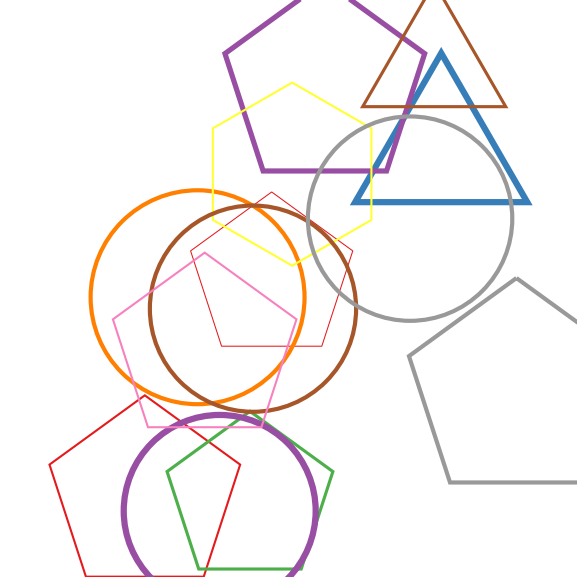[{"shape": "pentagon", "thickness": 1, "radius": 0.87, "center": [0.251, 0.141]}, {"shape": "pentagon", "thickness": 0.5, "radius": 0.74, "center": [0.47, 0.519]}, {"shape": "triangle", "thickness": 3, "radius": 0.86, "center": [0.764, 0.735]}, {"shape": "pentagon", "thickness": 1.5, "radius": 0.75, "center": [0.433, 0.136]}, {"shape": "circle", "thickness": 3, "radius": 0.83, "center": [0.38, 0.114]}, {"shape": "pentagon", "thickness": 2.5, "radius": 0.91, "center": [0.562, 0.85]}, {"shape": "circle", "thickness": 2, "radius": 0.93, "center": [0.342, 0.484]}, {"shape": "hexagon", "thickness": 1, "radius": 0.79, "center": [0.506, 0.698]}, {"shape": "triangle", "thickness": 1.5, "radius": 0.71, "center": [0.752, 0.886]}, {"shape": "circle", "thickness": 2, "radius": 0.89, "center": [0.438, 0.465]}, {"shape": "pentagon", "thickness": 1, "radius": 0.84, "center": [0.354, 0.395]}, {"shape": "circle", "thickness": 2, "radius": 0.88, "center": [0.71, 0.621]}, {"shape": "pentagon", "thickness": 2, "radius": 0.98, "center": [0.894, 0.322]}]